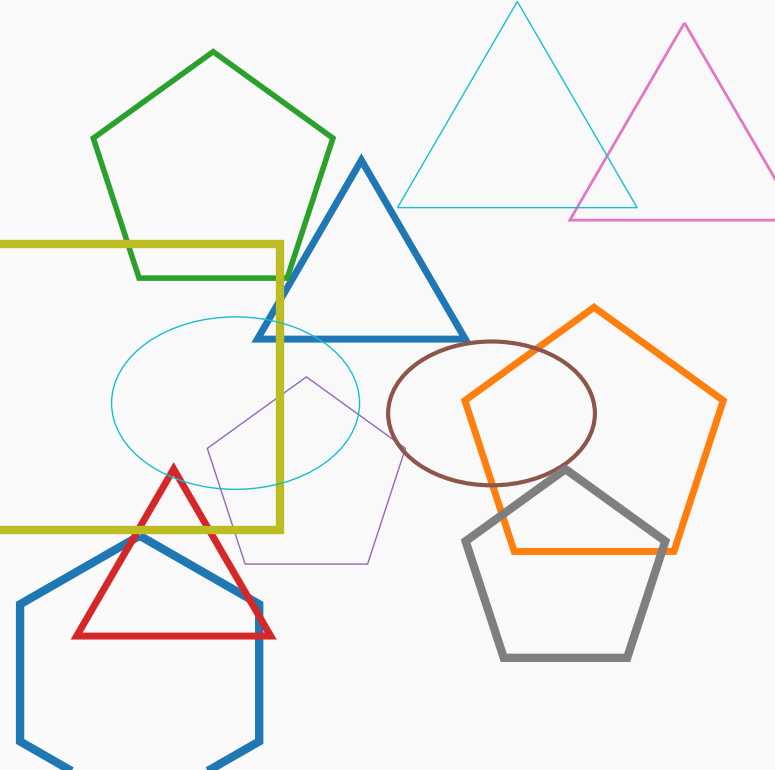[{"shape": "triangle", "thickness": 2.5, "radius": 0.77, "center": [0.466, 0.637]}, {"shape": "hexagon", "thickness": 3, "radius": 0.89, "center": [0.18, 0.126]}, {"shape": "pentagon", "thickness": 2.5, "radius": 0.88, "center": [0.767, 0.426]}, {"shape": "pentagon", "thickness": 2, "radius": 0.81, "center": [0.275, 0.77]}, {"shape": "triangle", "thickness": 2.5, "radius": 0.72, "center": [0.224, 0.246]}, {"shape": "pentagon", "thickness": 0.5, "radius": 0.67, "center": [0.395, 0.376]}, {"shape": "oval", "thickness": 1.5, "radius": 0.67, "center": [0.634, 0.463]}, {"shape": "triangle", "thickness": 1, "radius": 0.85, "center": [0.883, 0.799]}, {"shape": "pentagon", "thickness": 3, "radius": 0.68, "center": [0.73, 0.255]}, {"shape": "square", "thickness": 3, "radius": 0.93, "center": [0.175, 0.497]}, {"shape": "oval", "thickness": 0.5, "radius": 0.8, "center": [0.304, 0.476]}, {"shape": "triangle", "thickness": 0.5, "radius": 0.89, "center": [0.668, 0.82]}]